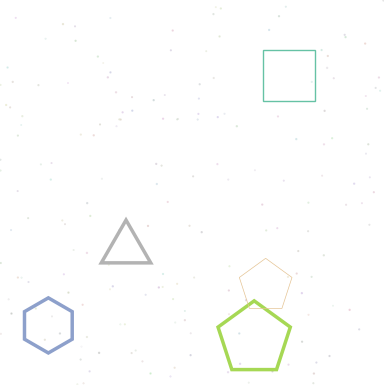[{"shape": "square", "thickness": 1, "radius": 0.34, "center": [0.751, 0.804]}, {"shape": "hexagon", "thickness": 2.5, "radius": 0.36, "center": [0.126, 0.155]}, {"shape": "pentagon", "thickness": 2.5, "radius": 0.49, "center": [0.66, 0.12]}, {"shape": "pentagon", "thickness": 0.5, "radius": 0.36, "center": [0.69, 0.257]}, {"shape": "triangle", "thickness": 2.5, "radius": 0.37, "center": [0.327, 0.354]}]